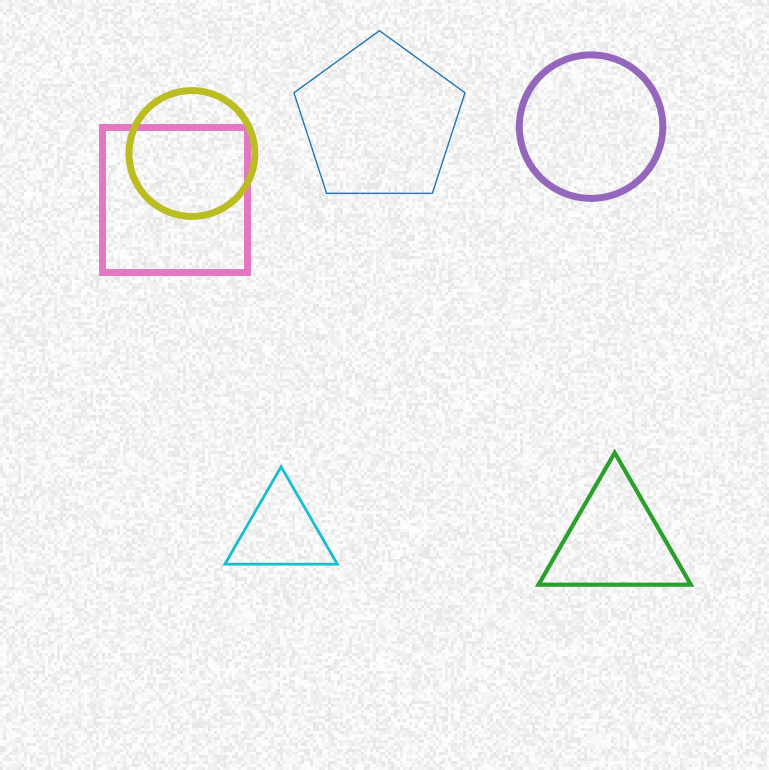[{"shape": "pentagon", "thickness": 0.5, "radius": 0.58, "center": [0.493, 0.843]}, {"shape": "triangle", "thickness": 1.5, "radius": 0.57, "center": [0.798, 0.298]}, {"shape": "circle", "thickness": 2.5, "radius": 0.47, "center": [0.768, 0.836]}, {"shape": "square", "thickness": 2.5, "radius": 0.47, "center": [0.226, 0.741]}, {"shape": "circle", "thickness": 2.5, "radius": 0.41, "center": [0.249, 0.801]}, {"shape": "triangle", "thickness": 1, "radius": 0.42, "center": [0.365, 0.309]}]